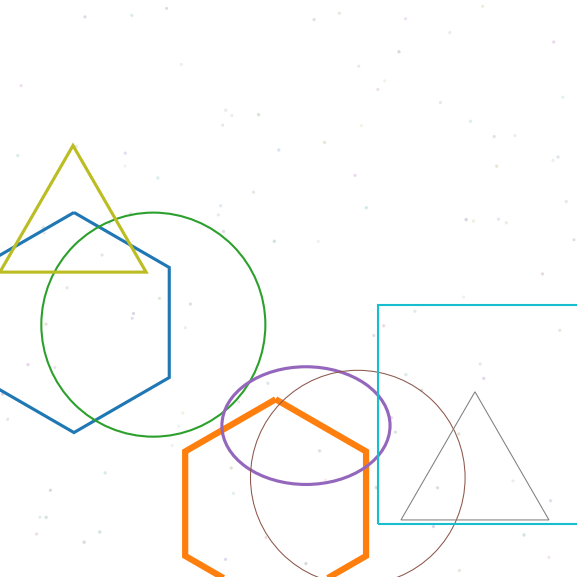[{"shape": "hexagon", "thickness": 1.5, "radius": 0.95, "center": [0.128, 0.441]}, {"shape": "hexagon", "thickness": 3, "radius": 0.9, "center": [0.477, 0.127]}, {"shape": "circle", "thickness": 1, "radius": 0.97, "center": [0.266, 0.437]}, {"shape": "oval", "thickness": 1.5, "radius": 0.73, "center": [0.53, 0.262]}, {"shape": "circle", "thickness": 0.5, "radius": 0.93, "center": [0.62, 0.172]}, {"shape": "triangle", "thickness": 0.5, "radius": 0.74, "center": [0.822, 0.173]}, {"shape": "triangle", "thickness": 1.5, "radius": 0.73, "center": [0.126, 0.601]}, {"shape": "square", "thickness": 1, "radius": 0.95, "center": [0.843, 0.281]}]